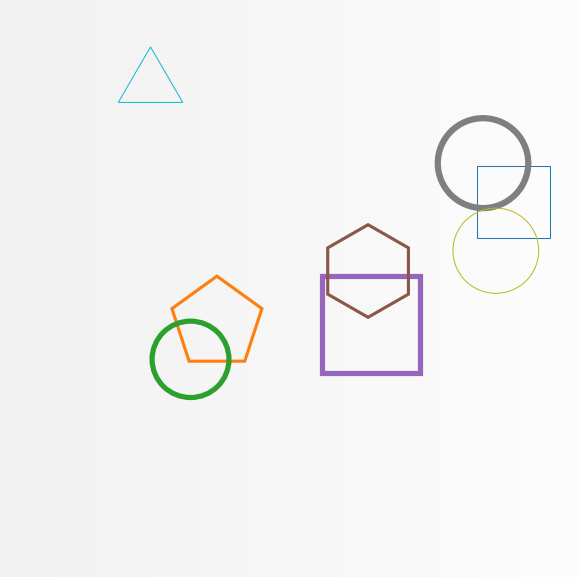[{"shape": "square", "thickness": 0.5, "radius": 0.31, "center": [0.883, 0.649]}, {"shape": "pentagon", "thickness": 1.5, "radius": 0.41, "center": [0.373, 0.44]}, {"shape": "circle", "thickness": 2.5, "radius": 0.33, "center": [0.328, 0.377]}, {"shape": "square", "thickness": 2.5, "radius": 0.42, "center": [0.638, 0.437]}, {"shape": "hexagon", "thickness": 1.5, "radius": 0.4, "center": [0.633, 0.53]}, {"shape": "circle", "thickness": 3, "radius": 0.39, "center": [0.831, 0.717]}, {"shape": "circle", "thickness": 0.5, "radius": 0.37, "center": [0.853, 0.565]}, {"shape": "triangle", "thickness": 0.5, "radius": 0.32, "center": [0.259, 0.854]}]